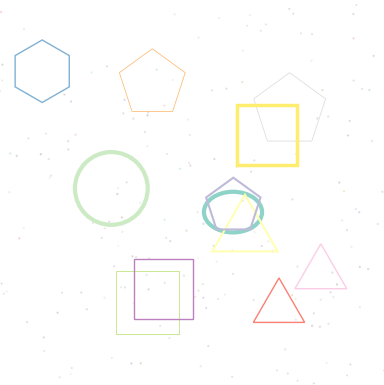[{"shape": "oval", "thickness": 3, "radius": 0.38, "center": [0.605, 0.449]}, {"shape": "triangle", "thickness": 1.5, "radius": 0.49, "center": [0.636, 0.396]}, {"shape": "pentagon", "thickness": 1.5, "radius": 0.37, "center": [0.606, 0.464]}, {"shape": "triangle", "thickness": 1, "radius": 0.38, "center": [0.725, 0.201]}, {"shape": "hexagon", "thickness": 1, "radius": 0.41, "center": [0.11, 0.815]}, {"shape": "pentagon", "thickness": 0.5, "radius": 0.45, "center": [0.396, 0.784]}, {"shape": "square", "thickness": 0.5, "radius": 0.41, "center": [0.383, 0.215]}, {"shape": "triangle", "thickness": 1, "radius": 0.39, "center": [0.833, 0.289]}, {"shape": "pentagon", "thickness": 0.5, "radius": 0.49, "center": [0.752, 0.713]}, {"shape": "square", "thickness": 1, "radius": 0.39, "center": [0.425, 0.248]}, {"shape": "circle", "thickness": 3, "radius": 0.47, "center": [0.289, 0.511]}, {"shape": "square", "thickness": 2.5, "radius": 0.39, "center": [0.693, 0.649]}]